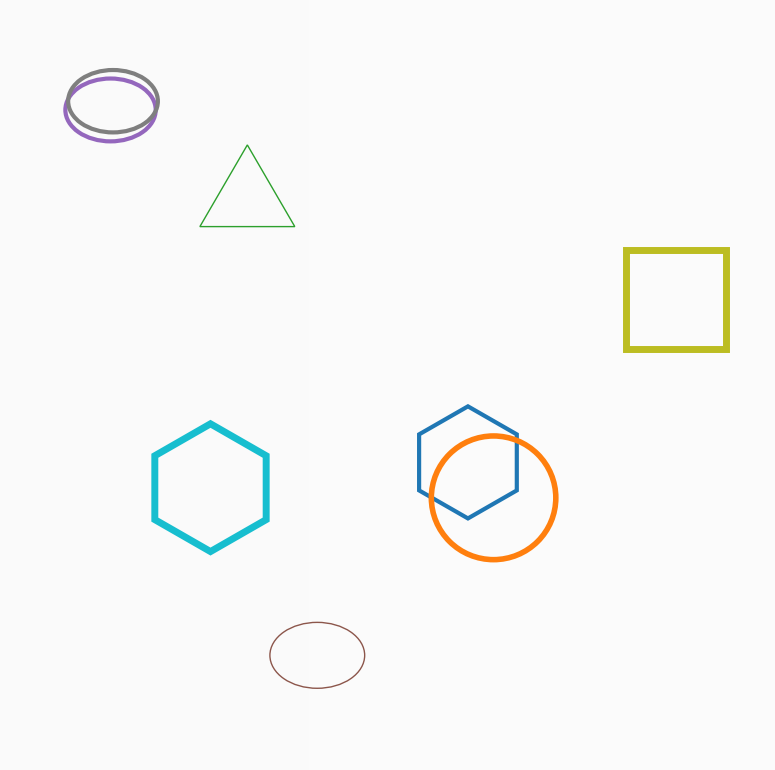[{"shape": "hexagon", "thickness": 1.5, "radius": 0.36, "center": [0.604, 0.399]}, {"shape": "circle", "thickness": 2, "radius": 0.4, "center": [0.637, 0.353]}, {"shape": "triangle", "thickness": 0.5, "radius": 0.35, "center": [0.319, 0.741]}, {"shape": "oval", "thickness": 1.5, "radius": 0.29, "center": [0.143, 0.857]}, {"shape": "oval", "thickness": 0.5, "radius": 0.31, "center": [0.409, 0.149]}, {"shape": "oval", "thickness": 1.5, "radius": 0.29, "center": [0.146, 0.869]}, {"shape": "square", "thickness": 2.5, "radius": 0.32, "center": [0.872, 0.611]}, {"shape": "hexagon", "thickness": 2.5, "radius": 0.41, "center": [0.272, 0.367]}]